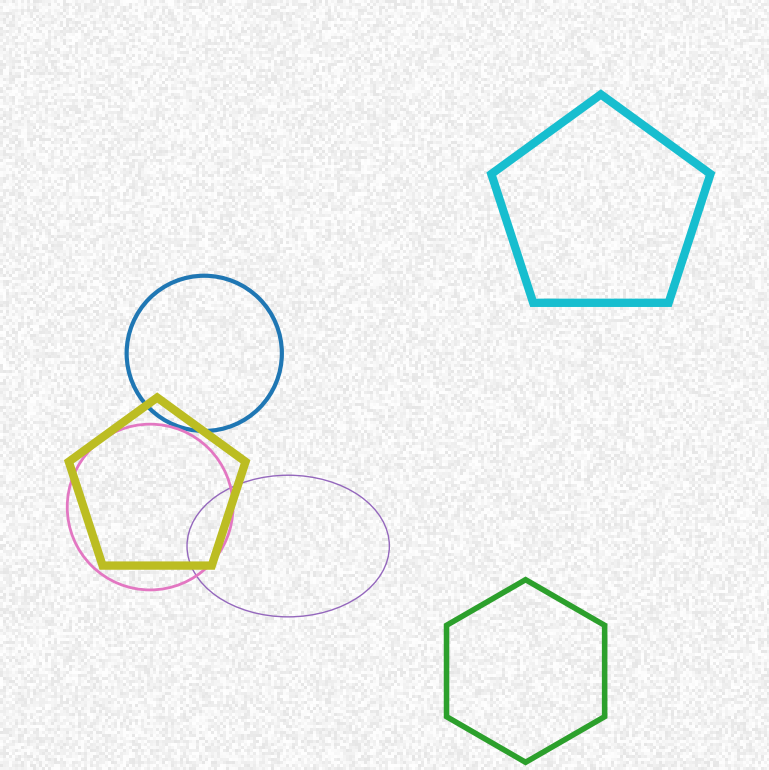[{"shape": "circle", "thickness": 1.5, "radius": 0.5, "center": [0.265, 0.541]}, {"shape": "hexagon", "thickness": 2, "radius": 0.59, "center": [0.683, 0.129]}, {"shape": "oval", "thickness": 0.5, "radius": 0.66, "center": [0.374, 0.291]}, {"shape": "circle", "thickness": 1, "radius": 0.54, "center": [0.195, 0.341]}, {"shape": "pentagon", "thickness": 3, "radius": 0.6, "center": [0.204, 0.363]}, {"shape": "pentagon", "thickness": 3, "radius": 0.75, "center": [0.78, 0.728]}]